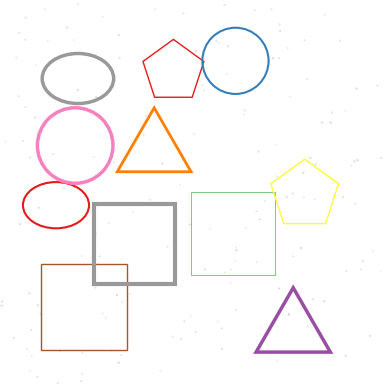[{"shape": "pentagon", "thickness": 1, "radius": 0.42, "center": [0.45, 0.815]}, {"shape": "oval", "thickness": 1.5, "radius": 0.43, "center": [0.145, 0.467]}, {"shape": "circle", "thickness": 1.5, "radius": 0.43, "center": [0.612, 0.842]}, {"shape": "square", "thickness": 0.5, "radius": 0.54, "center": [0.605, 0.393]}, {"shape": "triangle", "thickness": 2.5, "radius": 0.56, "center": [0.762, 0.141]}, {"shape": "triangle", "thickness": 2, "radius": 0.55, "center": [0.4, 0.609]}, {"shape": "pentagon", "thickness": 1, "radius": 0.46, "center": [0.791, 0.494]}, {"shape": "square", "thickness": 1, "radius": 0.56, "center": [0.219, 0.203]}, {"shape": "circle", "thickness": 2.5, "radius": 0.49, "center": [0.195, 0.622]}, {"shape": "oval", "thickness": 2.5, "radius": 0.46, "center": [0.202, 0.796]}, {"shape": "square", "thickness": 3, "radius": 0.52, "center": [0.349, 0.367]}]